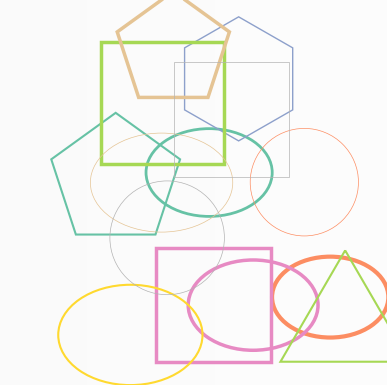[{"shape": "pentagon", "thickness": 1.5, "radius": 0.87, "center": [0.299, 0.532]}, {"shape": "oval", "thickness": 2, "radius": 0.81, "center": [0.54, 0.552]}, {"shape": "oval", "thickness": 3, "radius": 0.75, "center": [0.852, 0.228]}, {"shape": "circle", "thickness": 0.5, "radius": 0.7, "center": [0.785, 0.527]}, {"shape": "hexagon", "thickness": 1, "radius": 0.81, "center": [0.616, 0.795]}, {"shape": "oval", "thickness": 2.5, "radius": 0.84, "center": [0.653, 0.207]}, {"shape": "square", "thickness": 2.5, "radius": 0.74, "center": [0.552, 0.209]}, {"shape": "square", "thickness": 2.5, "radius": 0.8, "center": [0.42, 0.732]}, {"shape": "triangle", "thickness": 1.5, "radius": 0.96, "center": [0.891, 0.157]}, {"shape": "oval", "thickness": 1.5, "radius": 0.93, "center": [0.336, 0.13]}, {"shape": "pentagon", "thickness": 2.5, "radius": 0.76, "center": [0.447, 0.87]}, {"shape": "oval", "thickness": 0.5, "radius": 0.92, "center": [0.417, 0.526]}, {"shape": "square", "thickness": 0.5, "radius": 0.74, "center": [0.598, 0.689]}, {"shape": "circle", "thickness": 0.5, "radius": 0.74, "center": [0.431, 0.382]}]